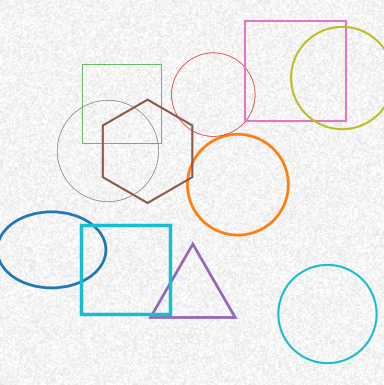[{"shape": "oval", "thickness": 2, "radius": 0.71, "center": [0.134, 0.351]}, {"shape": "circle", "thickness": 2, "radius": 0.65, "center": [0.618, 0.52]}, {"shape": "square", "thickness": 0.5, "radius": 0.51, "center": [0.316, 0.732]}, {"shape": "circle", "thickness": 0.5, "radius": 0.54, "center": [0.554, 0.754]}, {"shape": "triangle", "thickness": 2, "radius": 0.64, "center": [0.501, 0.239]}, {"shape": "hexagon", "thickness": 1.5, "radius": 0.67, "center": [0.383, 0.607]}, {"shape": "square", "thickness": 1.5, "radius": 0.65, "center": [0.768, 0.816]}, {"shape": "circle", "thickness": 0.5, "radius": 0.66, "center": [0.28, 0.608]}, {"shape": "circle", "thickness": 1.5, "radius": 0.66, "center": [0.889, 0.797]}, {"shape": "circle", "thickness": 1.5, "radius": 0.64, "center": [0.851, 0.184]}, {"shape": "square", "thickness": 2.5, "radius": 0.58, "center": [0.326, 0.3]}]